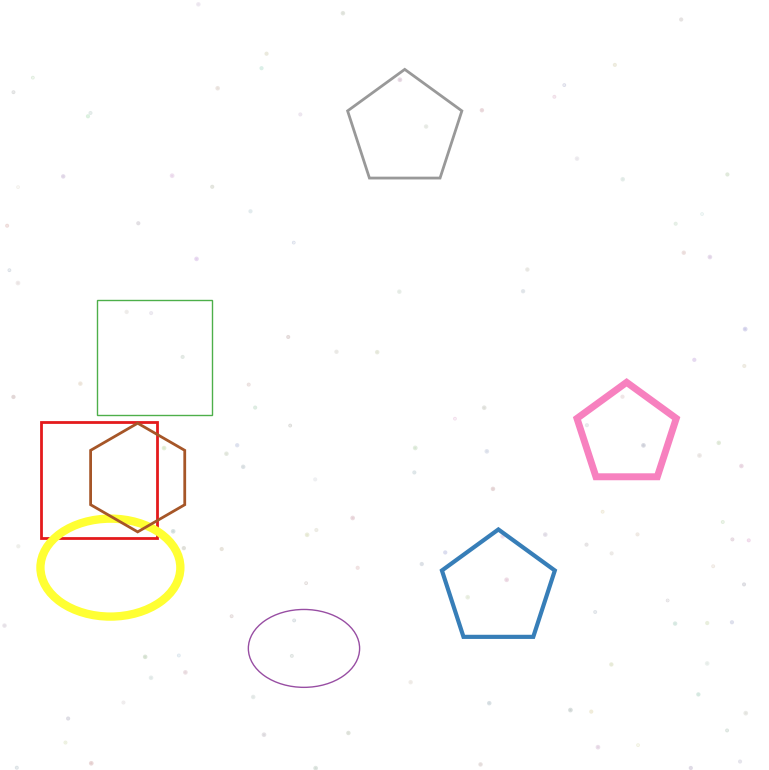[{"shape": "square", "thickness": 1, "radius": 0.38, "center": [0.129, 0.377]}, {"shape": "pentagon", "thickness": 1.5, "radius": 0.39, "center": [0.647, 0.235]}, {"shape": "square", "thickness": 0.5, "radius": 0.38, "center": [0.201, 0.536]}, {"shape": "oval", "thickness": 0.5, "radius": 0.36, "center": [0.395, 0.158]}, {"shape": "oval", "thickness": 3, "radius": 0.45, "center": [0.143, 0.263]}, {"shape": "hexagon", "thickness": 1, "radius": 0.35, "center": [0.179, 0.38]}, {"shape": "pentagon", "thickness": 2.5, "radius": 0.34, "center": [0.814, 0.436]}, {"shape": "pentagon", "thickness": 1, "radius": 0.39, "center": [0.526, 0.832]}]